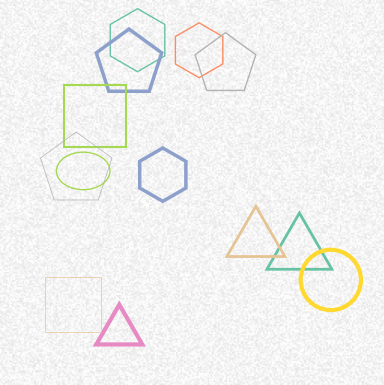[{"shape": "hexagon", "thickness": 1, "radius": 0.41, "center": [0.357, 0.896]}, {"shape": "triangle", "thickness": 2, "radius": 0.49, "center": [0.778, 0.349]}, {"shape": "hexagon", "thickness": 1, "radius": 0.36, "center": [0.517, 0.869]}, {"shape": "hexagon", "thickness": 2.5, "radius": 0.35, "center": [0.423, 0.546]}, {"shape": "pentagon", "thickness": 2.5, "radius": 0.45, "center": [0.335, 0.835]}, {"shape": "triangle", "thickness": 3, "radius": 0.34, "center": [0.31, 0.14]}, {"shape": "square", "thickness": 1.5, "radius": 0.4, "center": [0.247, 0.698]}, {"shape": "oval", "thickness": 1, "radius": 0.35, "center": [0.216, 0.556]}, {"shape": "circle", "thickness": 3, "radius": 0.39, "center": [0.859, 0.273]}, {"shape": "square", "thickness": 0.5, "radius": 0.36, "center": [0.19, 0.21]}, {"shape": "triangle", "thickness": 2, "radius": 0.44, "center": [0.665, 0.377]}, {"shape": "pentagon", "thickness": 1, "radius": 0.41, "center": [0.586, 0.832]}, {"shape": "pentagon", "thickness": 0.5, "radius": 0.49, "center": [0.198, 0.56]}]